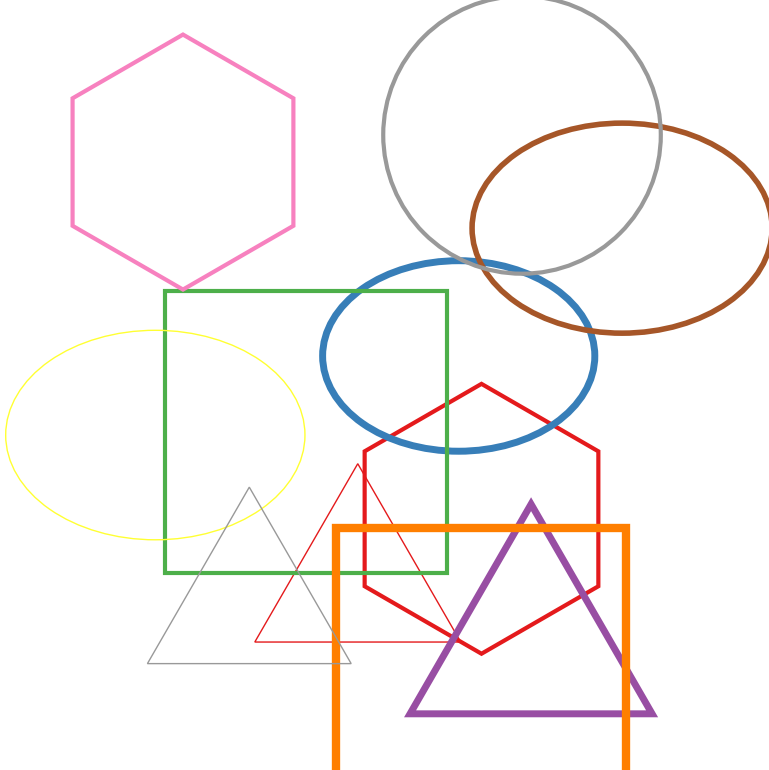[{"shape": "triangle", "thickness": 0.5, "radius": 0.77, "center": [0.465, 0.243]}, {"shape": "hexagon", "thickness": 1.5, "radius": 0.88, "center": [0.625, 0.326]}, {"shape": "oval", "thickness": 2.5, "radius": 0.88, "center": [0.596, 0.538]}, {"shape": "square", "thickness": 1.5, "radius": 0.91, "center": [0.398, 0.439]}, {"shape": "triangle", "thickness": 2.5, "radius": 0.91, "center": [0.69, 0.164]}, {"shape": "square", "thickness": 3, "radius": 0.94, "center": [0.624, 0.126]}, {"shape": "oval", "thickness": 0.5, "radius": 0.97, "center": [0.202, 0.435]}, {"shape": "oval", "thickness": 2, "radius": 0.97, "center": [0.808, 0.704]}, {"shape": "hexagon", "thickness": 1.5, "radius": 0.83, "center": [0.238, 0.79]}, {"shape": "circle", "thickness": 1.5, "radius": 0.9, "center": [0.678, 0.825]}, {"shape": "triangle", "thickness": 0.5, "radius": 0.76, "center": [0.324, 0.215]}]